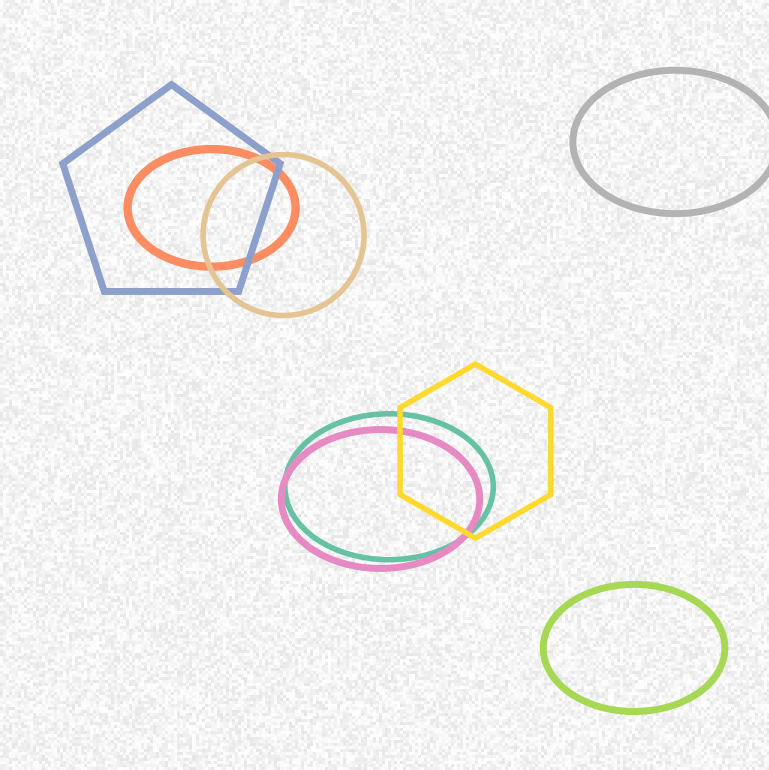[{"shape": "oval", "thickness": 2, "radius": 0.68, "center": [0.505, 0.368]}, {"shape": "oval", "thickness": 3, "radius": 0.55, "center": [0.275, 0.73]}, {"shape": "pentagon", "thickness": 2.5, "radius": 0.74, "center": [0.223, 0.742]}, {"shape": "oval", "thickness": 2.5, "radius": 0.64, "center": [0.494, 0.352]}, {"shape": "oval", "thickness": 2.5, "radius": 0.59, "center": [0.824, 0.158]}, {"shape": "hexagon", "thickness": 2, "radius": 0.57, "center": [0.617, 0.414]}, {"shape": "circle", "thickness": 2, "radius": 0.52, "center": [0.368, 0.695]}, {"shape": "oval", "thickness": 2.5, "radius": 0.67, "center": [0.877, 0.816]}]